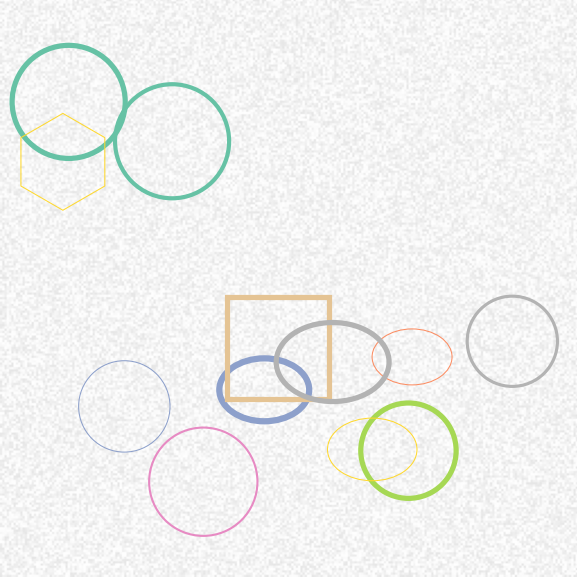[{"shape": "circle", "thickness": 2, "radius": 0.49, "center": [0.298, 0.755]}, {"shape": "circle", "thickness": 2.5, "radius": 0.49, "center": [0.119, 0.823]}, {"shape": "oval", "thickness": 0.5, "radius": 0.35, "center": [0.714, 0.381]}, {"shape": "oval", "thickness": 3, "radius": 0.39, "center": [0.458, 0.324]}, {"shape": "circle", "thickness": 0.5, "radius": 0.4, "center": [0.215, 0.295]}, {"shape": "circle", "thickness": 1, "radius": 0.47, "center": [0.352, 0.165]}, {"shape": "circle", "thickness": 2.5, "radius": 0.41, "center": [0.707, 0.219]}, {"shape": "oval", "thickness": 0.5, "radius": 0.39, "center": [0.645, 0.221]}, {"shape": "hexagon", "thickness": 0.5, "radius": 0.42, "center": [0.109, 0.719]}, {"shape": "square", "thickness": 2.5, "radius": 0.44, "center": [0.481, 0.396]}, {"shape": "circle", "thickness": 1.5, "radius": 0.39, "center": [0.887, 0.408]}, {"shape": "oval", "thickness": 2.5, "radius": 0.49, "center": [0.576, 0.372]}]